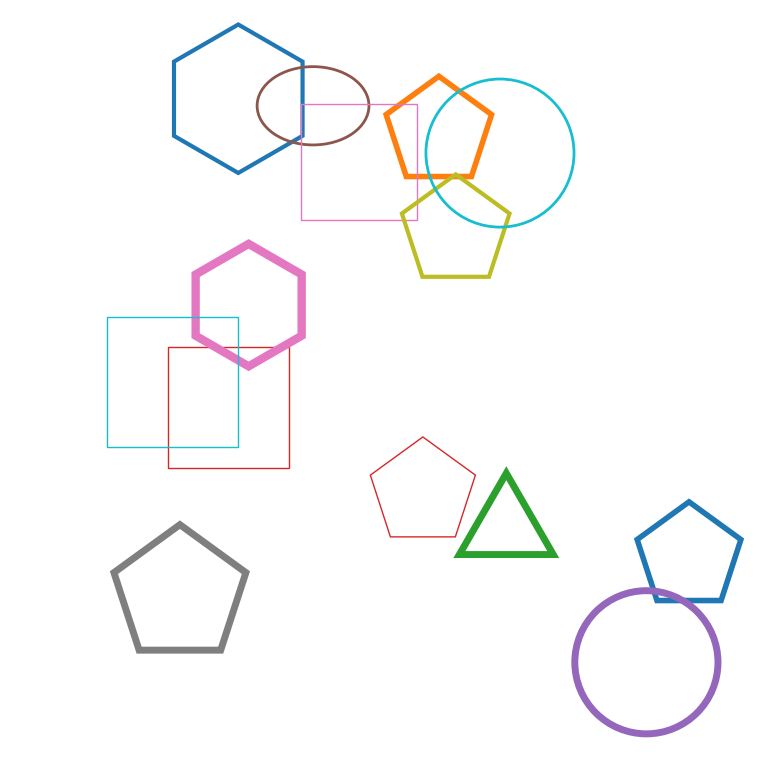[{"shape": "pentagon", "thickness": 2, "radius": 0.35, "center": [0.895, 0.277]}, {"shape": "hexagon", "thickness": 1.5, "radius": 0.48, "center": [0.309, 0.872]}, {"shape": "pentagon", "thickness": 2, "radius": 0.36, "center": [0.57, 0.829]}, {"shape": "triangle", "thickness": 2.5, "radius": 0.35, "center": [0.658, 0.315]}, {"shape": "square", "thickness": 0.5, "radius": 0.39, "center": [0.296, 0.471]}, {"shape": "pentagon", "thickness": 0.5, "radius": 0.36, "center": [0.549, 0.361]}, {"shape": "circle", "thickness": 2.5, "radius": 0.46, "center": [0.839, 0.14]}, {"shape": "oval", "thickness": 1, "radius": 0.36, "center": [0.407, 0.863]}, {"shape": "square", "thickness": 0.5, "radius": 0.38, "center": [0.466, 0.79]}, {"shape": "hexagon", "thickness": 3, "radius": 0.4, "center": [0.323, 0.604]}, {"shape": "pentagon", "thickness": 2.5, "radius": 0.45, "center": [0.234, 0.229]}, {"shape": "pentagon", "thickness": 1.5, "radius": 0.37, "center": [0.592, 0.7]}, {"shape": "square", "thickness": 0.5, "radius": 0.42, "center": [0.224, 0.504]}, {"shape": "circle", "thickness": 1, "radius": 0.48, "center": [0.649, 0.801]}]